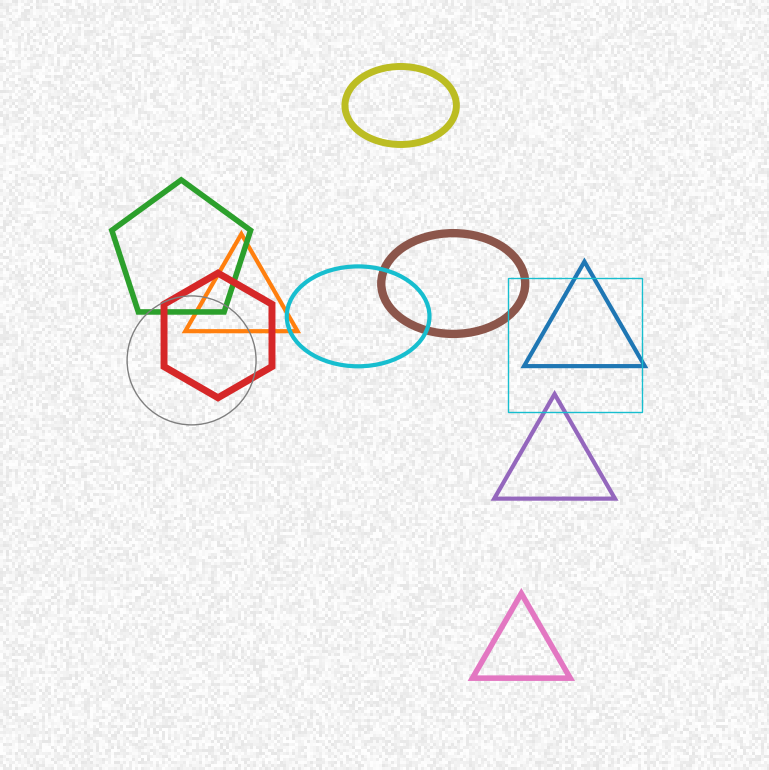[{"shape": "triangle", "thickness": 1.5, "radius": 0.45, "center": [0.759, 0.57]}, {"shape": "triangle", "thickness": 1.5, "radius": 0.42, "center": [0.314, 0.612]}, {"shape": "pentagon", "thickness": 2, "radius": 0.47, "center": [0.235, 0.672]}, {"shape": "hexagon", "thickness": 2.5, "radius": 0.4, "center": [0.283, 0.564]}, {"shape": "triangle", "thickness": 1.5, "radius": 0.45, "center": [0.72, 0.398]}, {"shape": "oval", "thickness": 3, "radius": 0.47, "center": [0.589, 0.632]}, {"shape": "triangle", "thickness": 2, "radius": 0.37, "center": [0.677, 0.156]}, {"shape": "circle", "thickness": 0.5, "radius": 0.42, "center": [0.249, 0.532]}, {"shape": "oval", "thickness": 2.5, "radius": 0.36, "center": [0.52, 0.863]}, {"shape": "square", "thickness": 0.5, "radius": 0.43, "center": [0.746, 0.552]}, {"shape": "oval", "thickness": 1.5, "radius": 0.46, "center": [0.465, 0.589]}]